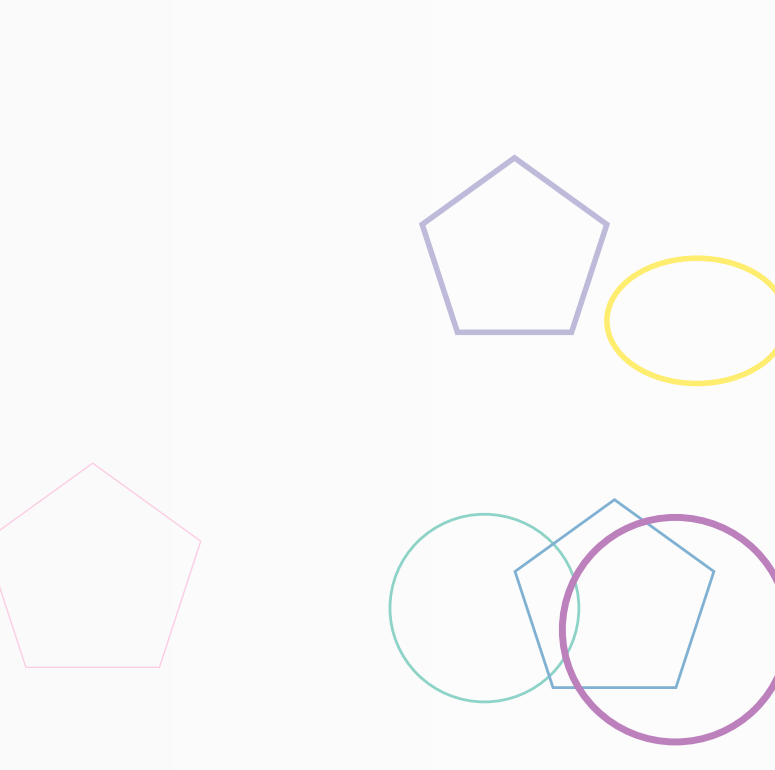[{"shape": "circle", "thickness": 1, "radius": 0.61, "center": [0.625, 0.21]}, {"shape": "pentagon", "thickness": 2, "radius": 0.63, "center": [0.664, 0.67]}, {"shape": "pentagon", "thickness": 1, "radius": 0.67, "center": [0.793, 0.216]}, {"shape": "pentagon", "thickness": 0.5, "radius": 0.73, "center": [0.12, 0.252]}, {"shape": "circle", "thickness": 2.5, "radius": 0.73, "center": [0.871, 0.182]}, {"shape": "oval", "thickness": 2, "radius": 0.58, "center": [0.899, 0.583]}]